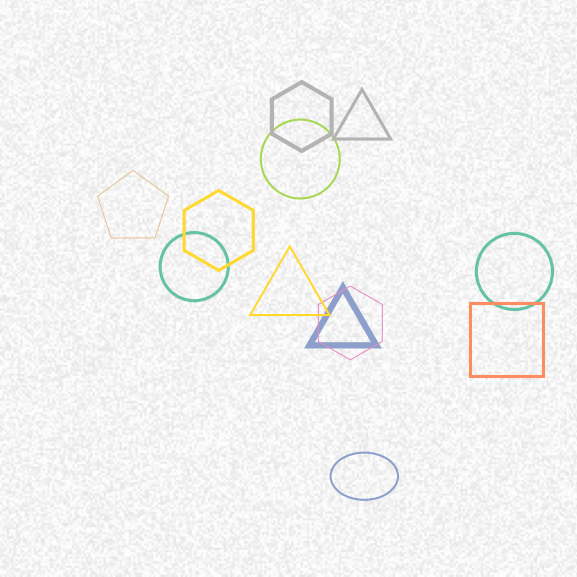[{"shape": "circle", "thickness": 1.5, "radius": 0.3, "center": [0.336, 0.537]}, {"shape": "circle", "thickness": 1.5, "radius": 0.33, "center": [0.891, 0.529]}, {"shape": "square", "thickness": 1.5, "radius": 0.32, "center": [0.877, 0.411]}, {"shape": "triangle", "thickness": 3, "radius": 0.33, "center": [0.594, 0.435]}, {"shape": "oval", "thickness": 1, "radius": 0.29, "center": [0.631, 0.175]}, {"shape": "hexagon", "thickness": 0.5, "radius": 0.32, "center": [0.607, 0.44]}, {"shape": "circle", "thickness": 1, "radius": 0.34, "center": [0.52, 0.724]}, {"shape": "hexagon", "thickness": 1.5, "radius": 0.35, "center": [0.379, 0.6]}, {"shape": "triangle", "thickness": 1, "radius": 0.4, "center": [0.502, 0.493]}, {"shape": "pentagon", "thickness": 0.5, "radius": 0.32, "center": [0.23, 0.639]}, {"shape": "triangle", "thickness": 1.5, "radius": 0.29, "center": [0.627, 0.787]}, {"shape": "hexagon", "thickness": 2, "radius": 0.3, "center": [0.523, 0.797]}]